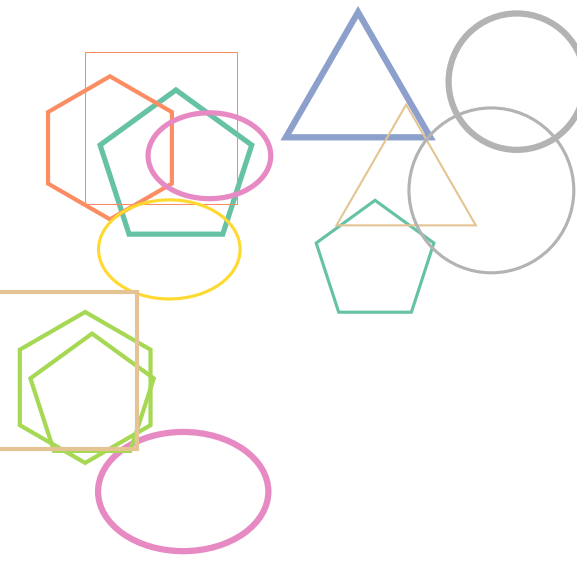[{"shape": "pentagon", "thickness": 2.5, "radius": 0.69, "center": [0.305, 0.705]}, {"shape": "pentagon", "thickness": 1.5, "radius": 0.54, "center": [0.649, 0.545]}, {"shape": "hexagon", "thickness": 2, "radius": 0.62, "center": [0.19, 0.743]}, {"shape": "square", "thickness": 0.5, "radius": 0.66, "center": [0.279, 0.778]}, {"shape": "triangle", "thickness": 3, "radius": 0.72, "center": [0.62, 0.834]}, {"shape": "oval", "thickness": 3, "radius": 0.74, "center": [0.317, 0.148]}, {"shape": "oval", "thickness": 2.5, "radius": 0.53, "center": [0.363, 0.729]}, {"shape": "hexagon", "thickness": 2, "radius": 0.65, "center": [0.147, 0.328]}, {"shape": "pentagon", "thickness": 2, "radius": 0.56, "center": [0.159, 0.309]}, {"shape": "oval", "thickness": 1.5, "radius": 0.61, "center": [0.293, 0.567]}, {"shape": "triangle", "thickness": 1, "radius": 0.7, "center": [0.703, 0.679]}, {"shape": "square", "thickness": 2, "radius": 0.68, "center": [0.101, 0.358]}, {"shape": "circle", "thickness": 1.5, "radius": 0.71, "center": [0.851, 0.669]}, {"shape": "circle", "thickness": 3, "radius": 0.59, "center": [0.895, 0.858]}]